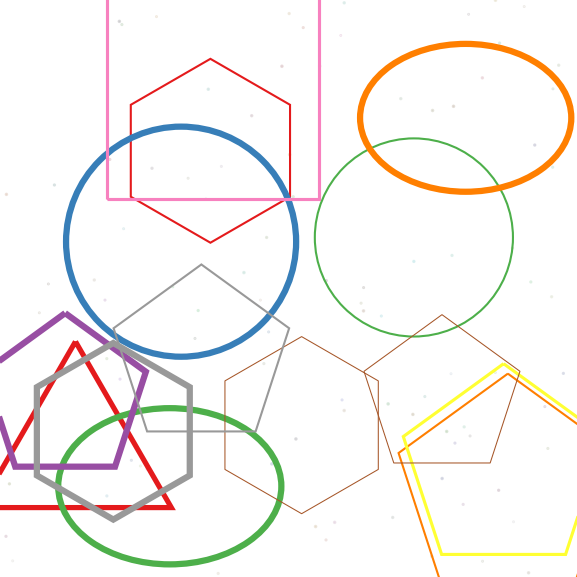[{"shape": "hexagon", "thickness": 1, "radius": 0.8, "center": [0.364, 0.738]}, {"shape": "triangle", "thickness": 2.5, "radius": 0.96, "center": [0.131, 0.216]}, {"shape": "circle", "thickness": 3, "radius": 1.0, "center": [0.314, 0.581]}, {"shape": "oval", "thickness": 3, "radius": 0.97, "center": [0.294, 0.157]}, {"shape": "circle", "thickness": 1, "radius": 0.86, "center": [0.717, 0.588]}, {"shape": "pentagon", "thickness": 3, "radius": 0.73, "center": [0.113, 0.31]}, {"shape": "oval", "thickness": 3, "radius": 0.91, "center": [0.806, 0.795]}, {"shape": "pentagon", "thickness": 1, "radius": 0.99, "center": [0.879, 0.153]}, {"shape": "pentagon", "thickness": 1.5, "radius": 0.91, "center": [0.872, 0.187]}, {"shape": "pentagon", "thickness": 0.5, "radius": 0.71, "center": [0.765, 0.312]}, {"shape": "hexagon", "thickness": 0.5, "radius": 0.77, "center": [0.522, 0.263]}, {"shape": "square", "thickness": 1.5, "radius": 0.92, "center": [0.369, 0.839]}, {"shape": "hexagon", "thickness": 3, "radius": 0.76, "center": [0.196, 0.252]}, {"shape": "pentagon", "thickness": 1, "radius": 0.8, "center": [0.349, 0.381]}]